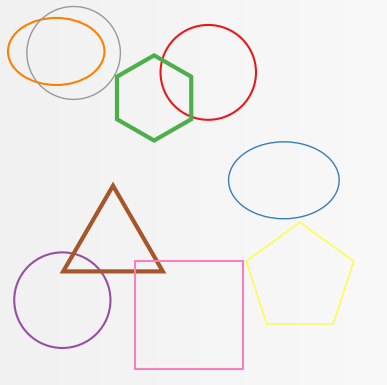[{"shape": "circle", "thickness": 1.5, "radius": 0.62, "center": [0.537, 0.812]}, {"shape": "oval", "thickness": 1, "radius": 0.71, "center": [0.733, 0.532]}, {"shape": "hexagon", "thickness": 3, "radius": 0.55, "center": [0.398, 0.746]}, {"shape": "circle", "thickness": 1.5, "radius": 0.62, "center": [0.161, 0.22]}, {"shape": "oval", "thickness": 1.5, "radius": 0.62, "center": [0.145, 0.866]}, {"shape": "pentagon", "thickness": 1, "radius": 0.73, "center": [0.774, 0.277]}, {"shape": "triangle", "thickness": 3, "radius": 0.74, "center": [0.292, 0.369]}, {"shape": "square", "thickness": 1.5, "radius": 0.7, "center": [0.488, 0.182]}, {"shape": "circle", "thickness": 1, "radius": 0.6, "center": [0.19, 0.863]}]